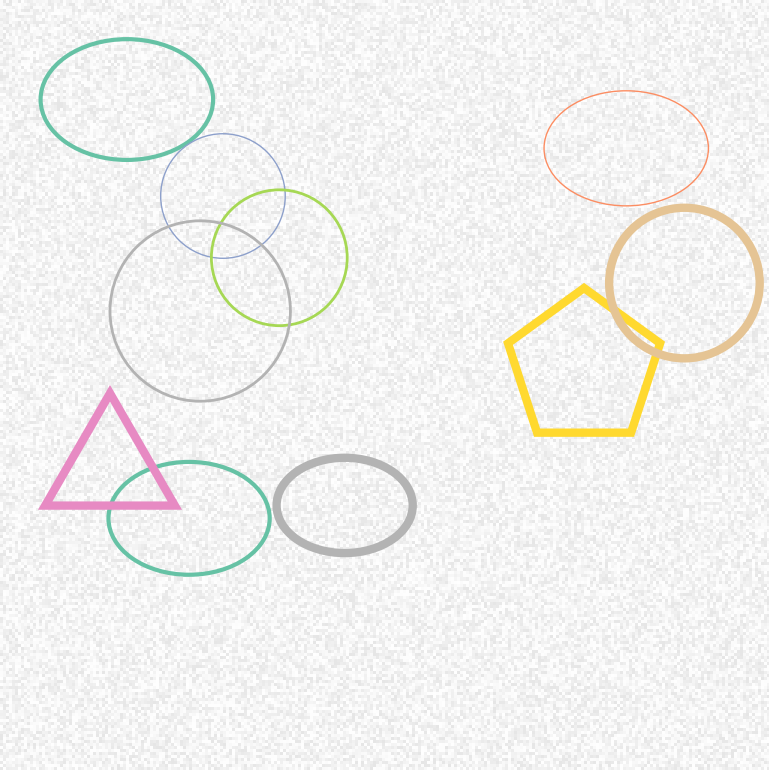[{"shape": "oval", "thickness": 1.5, "radius": 0.56, "center": [0.165, 0.871]}, {"shape": "oval", "thickness": 1.5, "radius": 0.52, "center": [0.246, 0.327]}, {"shape": "oval", "thickness": 0.5, "radius": 0.53, "center": [0.813, 0.807]}, {"shape": "circle", "thickness": 0.5, "radius": 0.4, "center": [0.29, 0.745]}, {"shape": "triangle", "thickness": 3, "radius": 0.49, "center": [0.143, 0.392]}, {"shape": "circle", "thickness": 1, "radius": 0.44, "center": [0.363, 0.665]}, {"shape": "pentagon", "thickness": 3, "radius": 0.52, "center": [0.759, 0.522]}, {"shape": "circle", "thickness": 3, "radius": 0.49, "center": [0.889, 0.632]}, {"shape": "oval", "thickness": 3, "radius": 0.44, "center": [0.448, 0.344]}, {"shape": "circle", "thickness": 1, "radius": 0.59, "center": [0.26, 0.596]}]